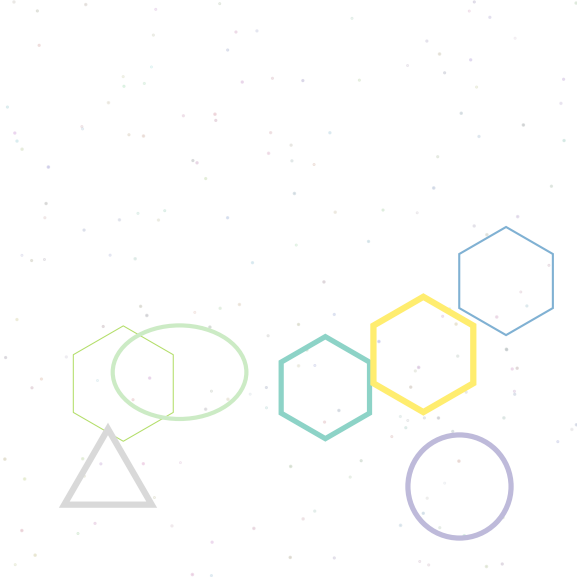[{"shape": "hexagon", "thickness": 2.5, "radius": 0.44, "center": [0.563, 0.328]}, {"shape": "circle", "thickness": 2.5, "radius": 0.45, "center": [0.796, 0.157]}, {"shape": "hexagon", "thickness": 1, "radius": 0.47, "center": [0.876, 0.512]}, {"shape": "hexagon", "thickness": 0.5, "radius": 0.5, "center": [0.213, 0.335]}, {"shape": "triangle", "thickness": 3, "radius": 0.44, "center": [0.187, 0.169]}, {"shape": "oval", "thickness": 2, "radius": 0.58, "center": [0.311, 0.355]}, {"shape": "hexagon", "thickness": 3, "radius": 0.5, "center": [0.733, 0.385]}]